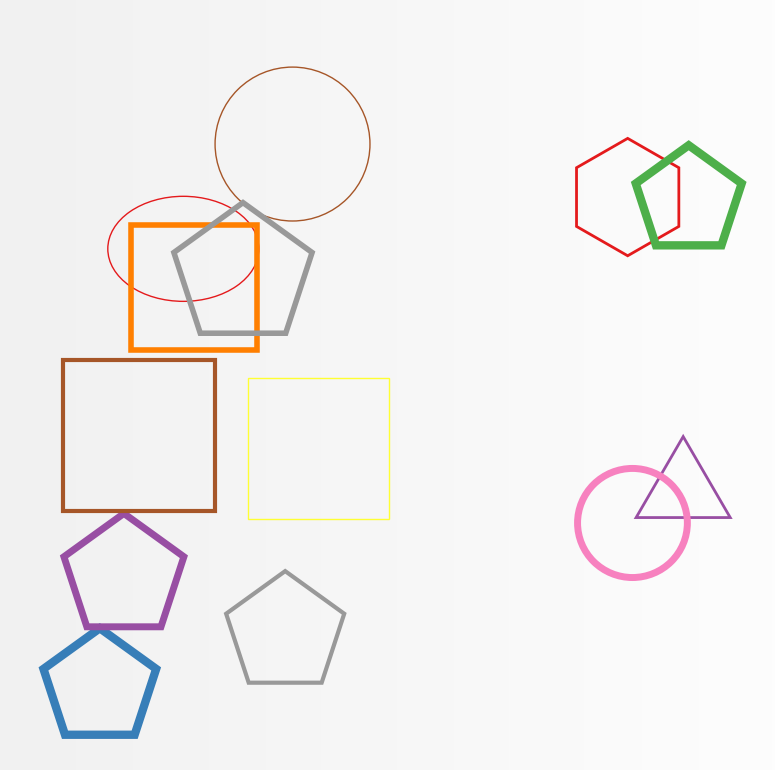[{"shape": "oval", "thickness": 0.5, "radius": 0.49, "center": [0.237, 0.677]}, {"shape": "hexagon", "thickness": 1, "radius": 0.38, "center": [0.81, 0.744]}, {"shape": "pentagon", "thickness": 3, "radius": 0.38, "center": [0.129, 0.108]}, {"shape": "pentagon", "thickness": 3, "radius": 0.36, "center": [0.889, 0.74]}, {"shape": "pentagon", "thickness": 2.5, "radius": 0.41, "center": [0.16, 0.252]}, {"shape": "triangle", "thickness": 1, "radius": 0.35, "center": [0.882, 0.363]}, {"shape": "square", "thickness": 2, "radius": 0.41, "center": [0.25, 0.627]}, {"shape": "square", "thickness": 0.5, "radius": 0.46, "center": [0.411, 0.417]}, {"shape": "square", "thickness": 1.5, "radius": 0.49, "center": [0.179, 0.434]}, {"shape": "circle", "thickness": 0.5, "radius": 0.5, "center": [0.377, 0.813]}, {"shape": "circle", "thickness": 2.5, "radius": 0.35, "center": [0.816, 0.321]}, {"shape": "pentagon", "thickness": 2, "radius": 0.47, "center": [0.314, 0.643]}, {"shape": "pentagon", "thickness": 1.5, "radius": 0.4, "center": [0.368, 0.178]}]